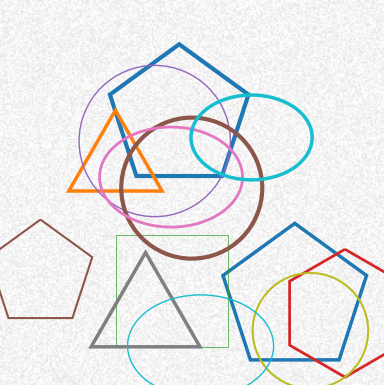[{"shape": "pentagon", "thickness": 3, "radius": 0.95, "center": [0.465, 0.696]}, {"shape": "pentagon", "thickness": 2.5, "radius": 0.98, "center": [0.766, 0.224]}, {"shape": "triangle", "thickness": 2.5, "radius": 0.7, "center": [0.3, 0.574]}, {"shape": "square", "thickness": 0.5, "radius": 0.73, "center": [0.446, 0.243]}, {"shape": "hexagon", "thickness": 2, "radius": 0.83, "center": [0.896, 0.187]}, {"shape": "circle", "thickness": 1, "radius": 0.98, "center": [0.402, 0.634]}, {"shape": "pentagon", "thickness": 1.5, "radius": 0.71, "center": [0.105, 0.288]}, {"shape": "circle", "thickness": 3, "radius": 0.92, "center": [0.498, 0.511]}, {"shape": "oval", "thickness": 2, "radius": 0.93, "center": [0.444, 0.54]}, {"shape": "triangle", "thickness": 2.5, "radius": 0.82, "center": [0.378, 0.181]}, {"shape": "circle", "thickness": 1.5, "radius": 0.75, "center": [0.806, 0.141]}, {"shape": "oval", "thickness": 1, "radius": 0.95, "center": [0.521, 0.101]}, {"shape": "oval", "thickness": 2.5, "radius": 0.79, "center": [0.653, 0.643]}]